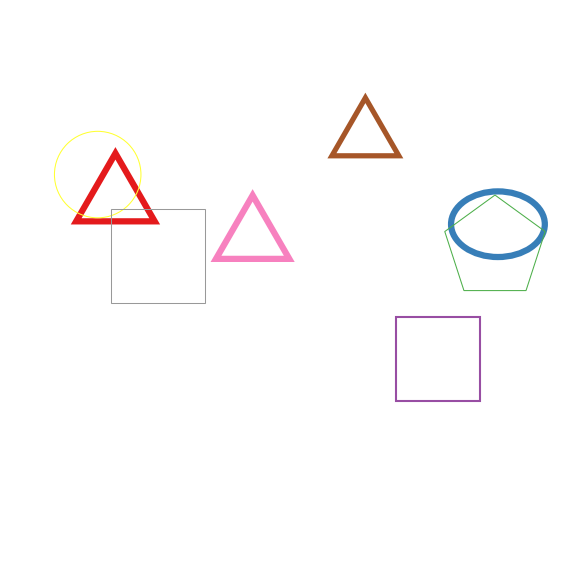[{"shape": "triangle", "thickness": 3, "radius": 0.39, "center": [0.2, 0.655]}, {"shape": "oval", "thickness": 3, "radius": 0.41, "center": [0.862, 0.611]}, {"shape": "pentagon", "thickness": 0.5, "radius": 0.46, "center": [0.857, 0.57]}, {"shape": "square", "thickness": 1, "radius": 0.36, "center": [0.758, 0.378]}, {"shape": "circle", "thickness": 0.5, "radius": 0.37, "center": [0.169, 0.697]}, {"shape": "triangle", "thickness": 2.5, "radius": 0.33, "center": [0.633, 0.763]}, {"shape": "triangle", "thickness": 3, "radius": 0.37, "center": [0.437, 0.588]}, {"shape": "square", "thickness": 0.5, "radius": 0.41, "center": [0.273, 0.556]}]